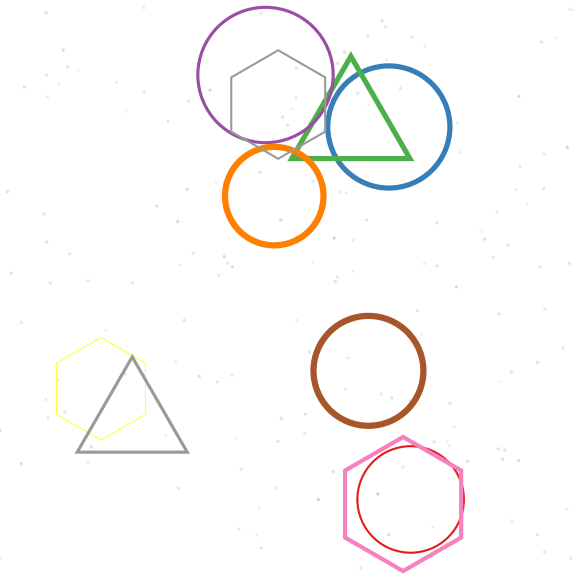[{"shape": "circle", "thickness": 1, "radius": 0.46, "center": [0.711, 0.134]}, {"shape": "circle", "thickness": 2.5, "radius": 0.53, "center": [0.673, 0.779]}, {"shape": "triangle", "thickness": 2.5, "radius": 0.59, "center": [0.608, 0.784]}, {"shape": "circle", "thickness": 1.5, "radius": 0.59, "center": [0.46, 0.869]}, {"shape": "circle", "thickness": 3, "radius": 0.43, "center": [0.475, 0.66]}, {"shape": "hexagon", "thickness": 0.5, "radius": 0.44, "center": [0.175, 0.326]}, {"shape": "circle", "thickness": 3, "radius": 0.48, "center": [0.638, 0.357]}, {"shape": "hexagon", "thickness": 2, "radius": 0.58, "center": [0.698, 0.126]}, {"shape": "hexagon", "thickness": 1, "radius": 0.47, "center": [0.482, 0.818]}, {"shape": "triangle", "thickness": 1.5, "radius": 0.55, "center": [0.229, 0.271]}]